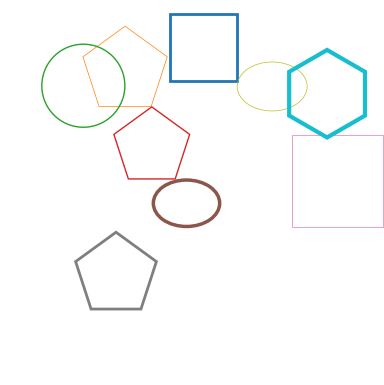[{"shape": "square", "thickness": 2, "radius": 0.43, "center": [0.529, 0.877]}, {"shape": "pentagon", "thickness": 0.5, "radius": 0.58, "center": [0.325, 0.817]}, {"shape": "circle", "thickness": 1, "radius": 0.54, "center": [0.216, 0.777]}, {"shape": "pentagon", "thickness": 1, "radius": 0.52, "center": [0.394, 0.619]}, {"shape": "oval", "thickness": 2.5, "radius": 0.43, "center": [0.484, 0.472]}, {"shape": "square", "thickness": 0.5, "radius": 0.6, "center": [0.877, 0.531]}, {"shape": "pentagon", "thickness": 2, "radius": 0.55, "center": [0.301, 0.287]}, {"shape": "oval", "thickness": 0.5, "radius": 0.45, "center": [0.707, 0.775]}, {"shape": "hexagon", "thickness": 3, "radius": 0.57, "center": [0.85, 0.757]}]